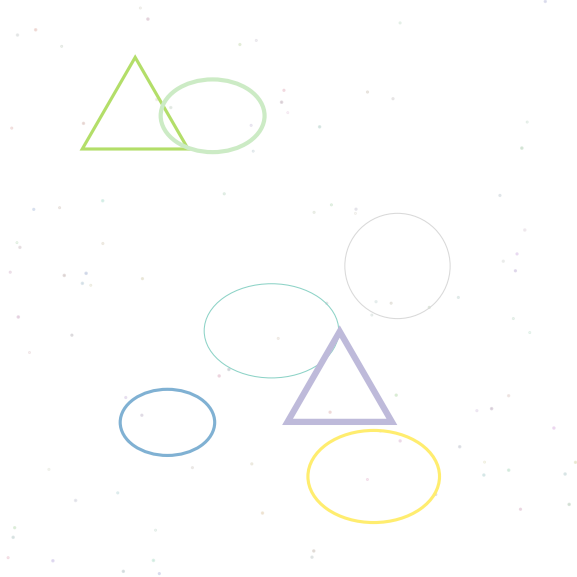[{"shape": "oval", "thickness": 0.5, "radius": 0.58, "center": [0.47, 0.426]}, {"shape": "triangle", "thickness": 3, "radius": 0.52, "center": [0.588, 0.321]}, {"shape": "oval", "thickness": 1.5, "radius": 0.41, "center": [0.29, 0.268]}, {"shape": "triangle", "thickness": 1.5, "radius": 0.53, "center": [0.234, 0.794]}, {"shape": "circle", "thickness": 0.5, "radius": 0.46, "center": [0.688, 0.539]}, {"shape": "oval", "thickness": 2, "radius": 0.45, "center": [0.368, 0.799]}, {"shape": "oval", "thickness": 1.5, "radius": 0.57, "center": [0.647, 0.174]}]